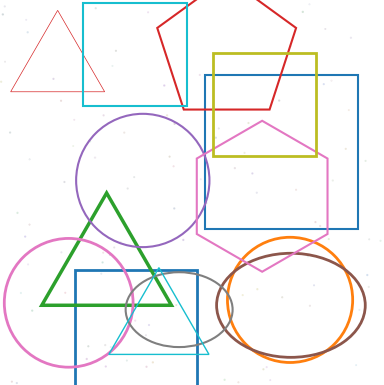[{"shape": "square", "thickness": 2, "radius": 0.8, "center": [0.353, 0.14]}, {"shape": "square", "thickness": 1.5, "radius": 1.0, "center": [0.732, 0.605]}, {"shape": "circle", "thickness": 2, "radius": 0.81, "center": [0.753, 0.221]}, {"shape": "triangle", "thickness": 2.5, "radius": 0.97, "center": [0.277, 0.304]}, {"shape": "pentagon", "thickness": 1.5, "radius": 0.95, "center": [0.589, 0.869]}, {"shape": "triangle", "thickness": 0.5, "radius": 0.7, "center": [0.15, 0.832]}, {"shape": "circle", "thickness": 1.5, "radius": 0.87, "center": [0.371, 0.531]}, {"shape": "oval", "thickness": 2, "radius": 0.97, "center": [0.756, 0.207]}, {"shape": "circle", "thickness": 2, "radius": 0.84, "center": [0.178, 0.213]}, {"shape": "hexagon", "thickness": 1.5, "radius": 0.98, "center": [0.681, 0.49]}, {"shape": "oval", "thickness": 1.5, "radius": 0.69, "center": [0.465, 0.196]}, {"shape": "square", "thickness": 2, "radius": 0.67, "center": [0.687, 0.728]}, {"shape": "triangle", "thickness": 1, "radius": 0.75, "center": [0.413, 0.155]}, {"shape": "square", "thickness": 1.5, "radius": 0.67, "center": [0.351, 0.858]}]